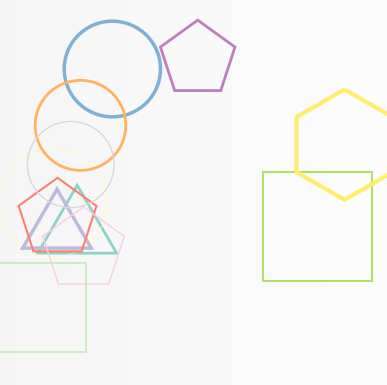[{"shape": "triangle", "thickness": 2, "radius": 0.59, "center": [0.199, 0.401]}, {"shape": "circle", "thickness": 0.5, "radius": 0.7, "center": [0.137, 0.472]}, {"shape": "triangle", "thickness": 2.5, "radius": 0.51, "center": [0.147, 0.407]}, {"shape": "pentagon", "thickness": 1.5, "radius": 0.53, "center": [0.149, 0.433]}, {"shape": "circle", "thickness": 2.5, "radius": 0.62, "center": [0.29, 0.821]}, {"shape": "circle", "thickness": 2, "radius": 0.58, "center": [0.208, 0.674]}, {"shape": "square", "thickness": 1.5, "radius": 0.7, "center": [0.82, 0.412]}, {"shape": "pentagon", "thickness": 1, "radius": 0.55, "center": [0.216, 0.352]}, {"shape": "circle", "thickness": 1, "radius": 0.56, "center": [0.183, 0.573]}, {"shape": "pentagon", "thickness": 2, "radius": 0.51, "center": [0.51, 0.847]}, {"shape": "square", "thickness": 1.5, "radius": 0.57, "center": [0.106, 0.202]}, {"shape": "hexagon", "thickness": 3, "radius": 0.72, "center": [0.889, 0.624]}]